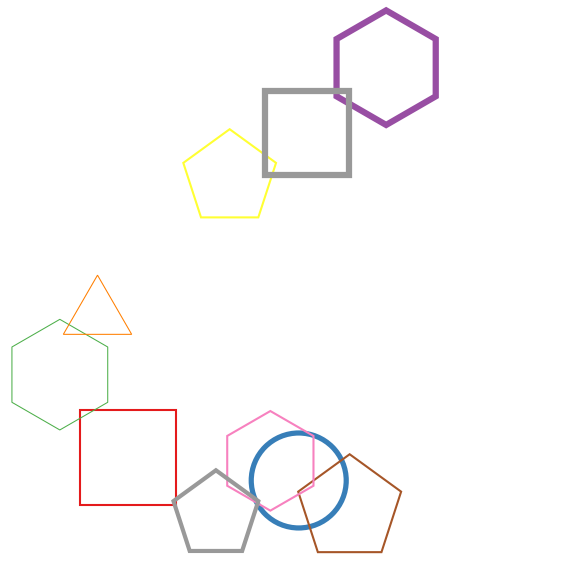[{"shape": "square", "thickness": 1, "radius": 0.41, "center": [0.222, 0.207]}, {"shape": "circle", "thickness": 2.5, "radius": 0.41, "center": [0.517, 0.167]}, {"shape": "hexagon", "thickness": 0.5, "radius": 0.48, "center": [0.104, 0.35]}, {"shape": "hexagon", "thickness": 3, "radius": 0.5, "center": [0.669, 0.882]}, {"shape": "triangle", "thickness": 0.5, "radius": 0.34, "center": [0.169, 0.454]}, {"shape": "pentagon", "thickness": 1, "radius": 0.42, "center": [0.398, 0.691]}, {"shape": "pentagon", "thickness": 1, "radius": 0.47, "center": [0.605, 0.119]}, {"shape": "hexagon", "thickness": 1, "radius": 0.43, "center": [0.468, 0.201]}, {"shape": "pentagon", "thickness": 2, "radius": 0.39, "center": [0.374, 0.108]}, {"shape": "square", "thickness": 3, "radius": 0.36, "center": [0.531, 0.769]}]